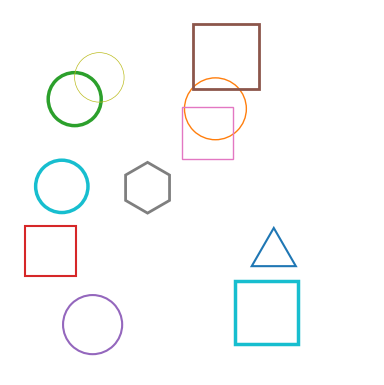[{"shape": "triangle", "thickness": 1.5, "radius": 0.33, "center": [0.711, 0.342]}, {"shape": "circle", "thickness": 1, "radius": 0.4, "center": [0.56, 0.717]}, {"shape": "circle", "thickness": 2.5, "radius": 0.34, "center": [0.194, 0.743]}, {"shape": "square", "thickness": 1.5, "radius": 0.33, "center": [0.131, 0.348]}, {"shape": "circle", "thickness": 1.5, "radius": 0.38, "center": [0.241, 0.157]}, {"shape": "square", "thickness": 2, "radius": 0.42, "center": [0.587, 0.853]}, {"shape": "square", "thickness": 1, "radius": 0.34, "center": [0.539, 0.654]}, {"shape": "hexagon", "thickness": 2, "radius": 0.33, "center": [0.383, 0.512]}, {"shape": "circle", "thickness": 0.5, "radius": 0.32, "center": [0.258, 0.799]}, {"shape": "circle", "thickness": 2.5, "radius": 0.34, "center": [0.161, 0.516]}, {"shape": "square", "thickness": 2.5, "radius": 0.41, "center": [0.692, 0.189]}]